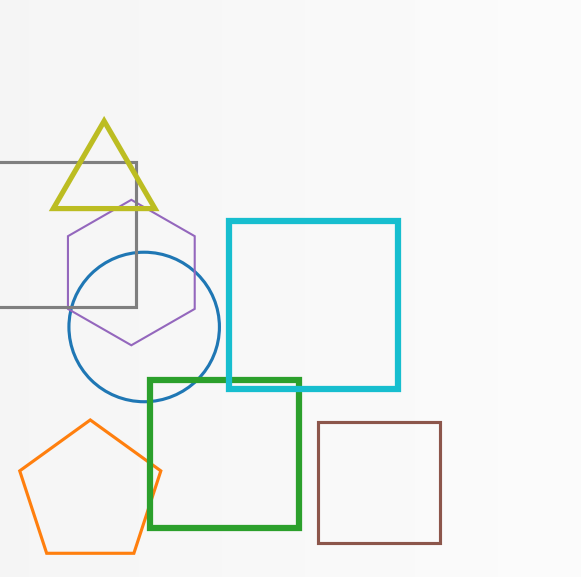[{"shape": "circle", "thickness": 1.5, "radius": 0.65, "center": [0.248, 0.433]}, {"shape": "pentagon", "thickness": 1.5, "radius": 0.64, "center": [0.155, 0.144]}, {"shape": "square", "thickness": 3, "radius": 0.64, "center": [0.386, 0.213]}, {"shape": "hexagon", "thickness": 1, "radius": 0.63, "center": [0.226, 0.527]}, {"shape": "square", "thickness": 1.5, "radius": 0.52, "center": [0.653, 0.164]}, {"shape": "square", "thickness": 1.5, "radius": 0.63, "center": [0.108, 0.593]}, {"shape": "triangle", "thickness": 2.5, "radius": 0.5, "center": [0.179, 0.688]}, {"shape": "square", "thickness": 3, "radius": 0.73, "center": [0.539, 0.471]}]